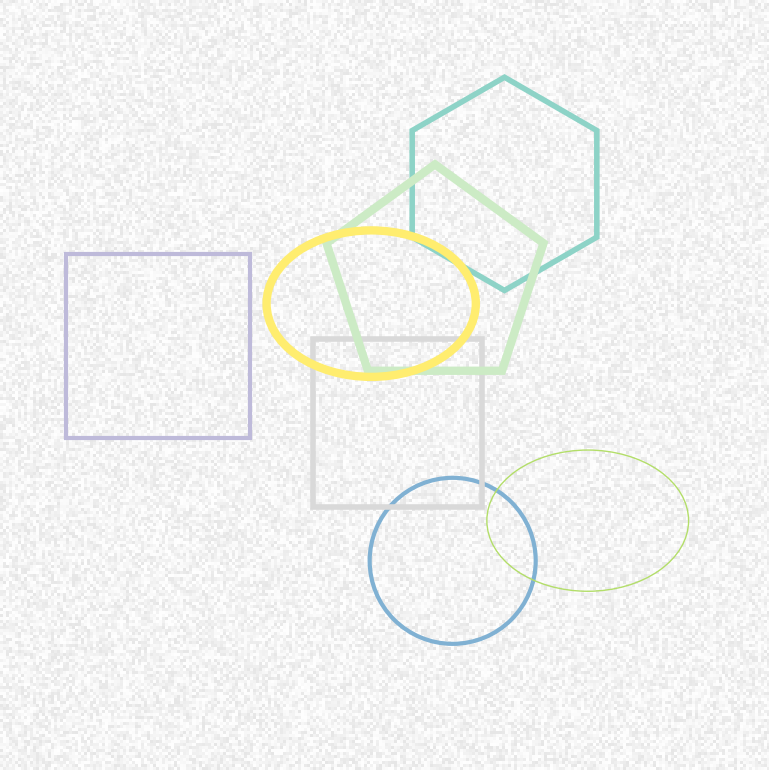[{"shape": "hexagon", "thickness": 2, "radius": 0.69, "center": [0.655, 0.761]}, {"shape": "square", "thickness": 1.5, "radius": 0.6, "center": [0.206, 0.55]}, {"shape": "circle", "thickness": 1.5, "radius": 0.54, "center": [0.588, 0.272]}, {"shape": "oval", "thickness": 0.5, "radius": 0.65, "center": [0.763, 0.324]}, {"shape": "square", "thickness": 2, "radius": 0.55, "center": [0.516, 0.451]}, {"shape": "pentagon", "thickness": 3, "radius": 0.74, "center": [0.565, 0.638]}, {"shape": "oval", "thickness": 3, "radius": 0.68, "center": [0.482, 0.606]}]